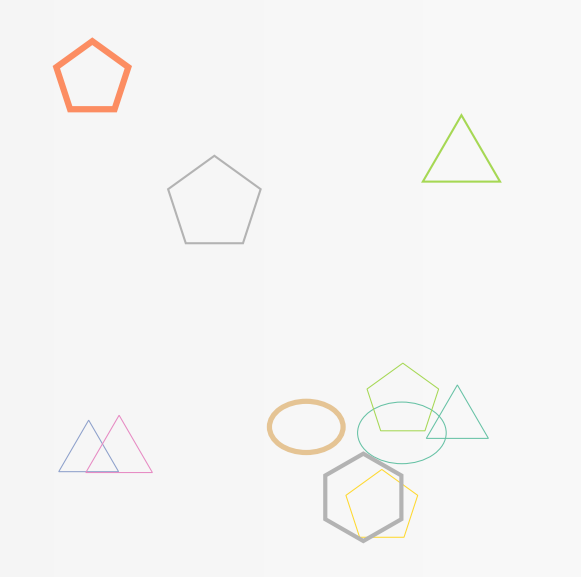[{"shape": "triangle", "thickness": 0.5, "radius": 0.31, "center": [0.787, 0.271]}, {"shape": "oval", "thickness": 0.5, "radius": 0.38, "center": [0.691, 0.25]}, {"shape": "pentagon", "thickness": 3, "radius": 0.33, "center": [0.159, 0.863]}, {"shape": "triangle", "thickness": 0.5, "radius": 0.3, "center": [0.153, 0.212]}, {"shape": "triangle", "thickness": 0.5, "radius": 0.33, "center": [0.205, 0.214]}, {"shape": "triangle", "thickness": 1, "radius": 0.38, "center": [0.794, 0.723]}, {"shape": "pentagon", "thickness": 0.5, "radius": 0.32, "center": [0.693, 0.306]}, {"shape": "pentagon", "thickness": 0.5, "radius": 0.32, "center": [0.657, 0.121]}, {"shape": "oval", "thickness": 2.5, "radius": 0.32, "center": [0.527, 0.26]}, {"shape": "hexagon", "thickness": 2, "radius": 0.38, "center": [0.625, 0.138]}, {"shape": "pentagon", "thickness": 1, "radius": 0.42, "center": [0.369, 0.646]}]